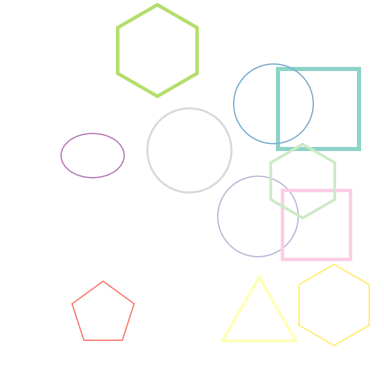[{"shape": "square", "thickness": 3, "radius": 0.52, "center": [0.828, 0.717]}, {"shape": "triangle", "thickness": 2, "radius": 0.55, "center": [0.673, 0.17]}, {"shape": "circle", "thickness": 1, "radius": 0.52, "center": [0.67, 0.438]}, {"shape": "pentagon", "thickness": 1, "radius": 0.42, "center": [0.268, 0.185]}, {"shape": "circle", "thickness": 1, "radius": 0.52, "center": [0.71, 0.73]}, {"shape": "hexagon", "thickness": 2.5, "radius": 0.59, "center": [0.409, 0.869]}, {"shape": "square", "thickness": 2.5, "radius": 0.44, "center": [0.821, 0.417]}, {"shape": "circle", "thickness": 1.5, "radius": 0.55, "center": [0.492, 0.609]}, {"shape": "oval", "thickness": 1, "radius": 0.41, "center": [0.241, 0.596]}, {"shape": "hexagon", "thickness": 2, "radius": 0.48, "center": [0.786, 0.53]}, {"shape": "hexagon", "thickness": 1, "radius": 0.53, "center": [0.868, 0.208]}]